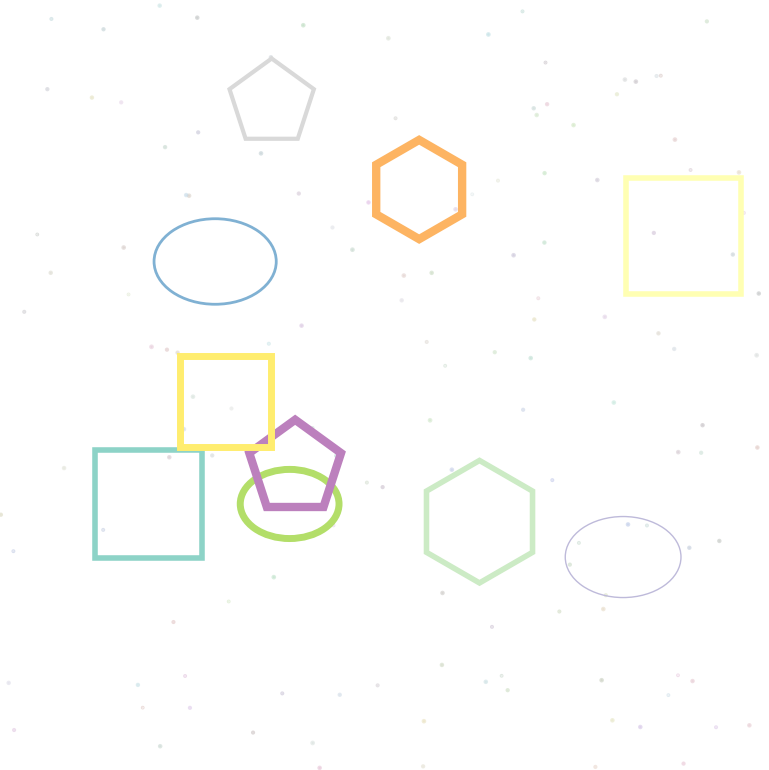[{"shape": "square", "thickness": 2, "radius": 0.35, "center": [0.193, 0.345]}, {"shape": "square", "thickness": 2, "radius": 0.37, "center": [0.888, 0.693]}, {"shape": "oval", "thickness": 0.5, "radius": 0.38, "center": [0.809, 0.277]}, {"shape": "oval", "thickness": 1, "radius": 0.4, "center": [0.279, 0.66]}, {"shape": "hexagon", "thickness": 3, "radius": 0.32, "center": [0.544, 0.754]}, {"shape": "oval", "thickness": 2.5, "radius": 0.32, "center": [0.376, 0.345]}, {"shape": "pentagon", "thickness": 1.5, "radius": 0.29, "center": [0.353, 0.866]}, {"shape": "pentagon", "thickness": 3, "radius": 0.31, "center": [0.383, 0.392]}, {"shape": "hexagon", "thickness": 2, "radius": 0.4, "center": [0.623, 0.322]}, {"shape": "square", "thickness": 2.5, "radius": 0.29, "center": [0.293, 0.478]}]